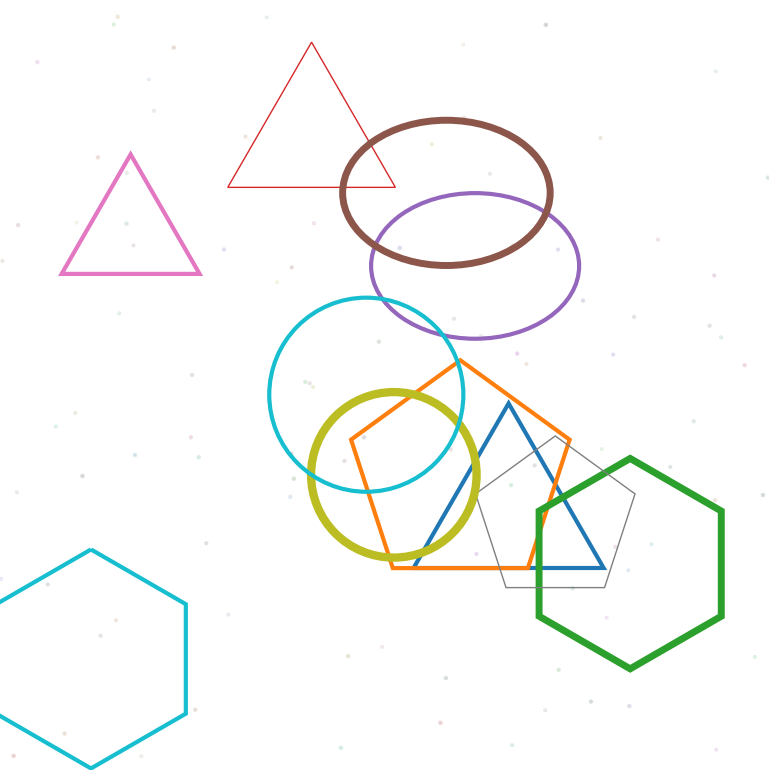[{"shape": "triangle", "thickness": 1.5, "radius": 0.71, "center": [0.661, 0.334]}, {"shape": "pentagon", "thickness": 1.5, "radius": 0.75, "center": [0.598, 0.383]}, {"shape": "hexagon", "thickness": 2.5, "radius": 0.68, "center": [0.818, 0.268]}, {"shape": "triangle", "thickness": 0.5, "radius": 0.63, "center": [0.405, 0.82]}, {"shape": "oval", "thickness": 1.5, "radius": 0.68, "center": [0.617, 0.655]}, {"shape": "oval", "thickness": 2.5, "radius": 0.67, "center": [0.58, 0.75]}, {"shape": "triangle", "thickness": 1.5, "radius": 0.52, "center": [0.17, 0.696]}, {"shape": "pentagon", "thickness": 0.5, "radius": 0.54, "center": [0.721, 0.325]}, {"shape": "circle", "thickness": 3, "radius": 0.54, "center": [0.511, 0.383]}, {"shape": "circle", "thickness": 1.5, "radius": 0.63, "center": [0.476, 0.487]}, {"shape": "hexagon", "thickness": 1.5, "radius": 0.71, "center": [0.118, 0.144]}]